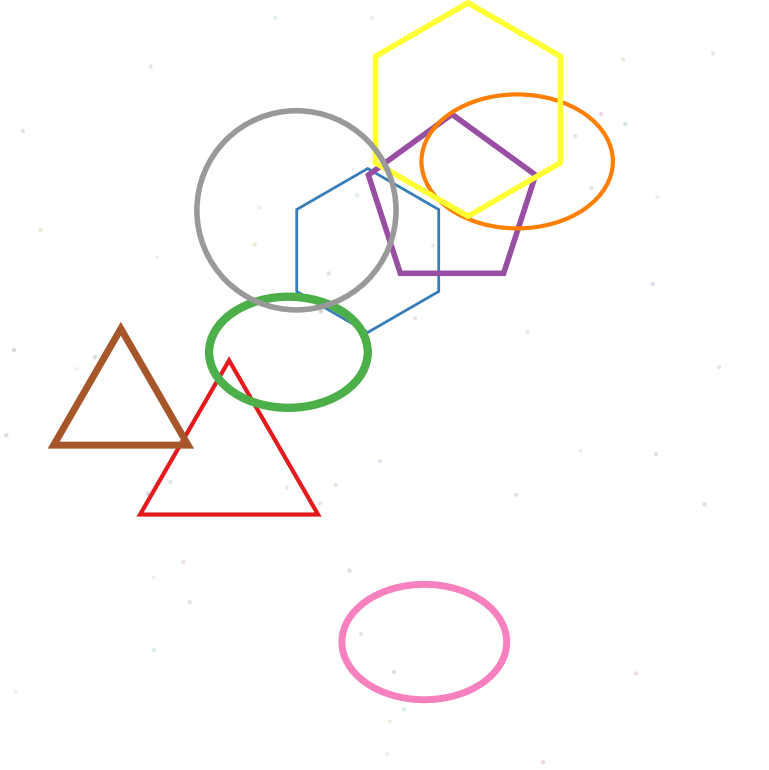[{"shape": "triangle", "thickness": 1.5, "radius": 0.67, "center": [0.297, 0.399]}, {"shape": "hexagon", "thickness": 1, "radius": 0.53, "center": [0.478, 0.675]}, {"shape": "oval", "thickness": 3, "radius": 0.52, "center": [0.375, 0.543]}, {"shape": "pentagon", "thickness": 2, "radius": 0.57, "center": [0.587, 0.737]}, {"shape": "oval", "thickness": 1.5, "radius": 0.62, "center": [0.672, 0.79]}, {"shape": "hexagon", "thickness": 2, "radius": 0.69, "center": [0.608, 0.858]}, {"shape": "triangle", "thickness": 2.5, "radius": 0.5, "center": [0.157, 0.472]}, {"shape": "oval", "thickness": 2.5, "radius": 0.54, "center": [0.551, 0.166]}, {"shape": "circle", "thickness": 2, "radius": 0.65, "center": [0.385, 0.727]}]